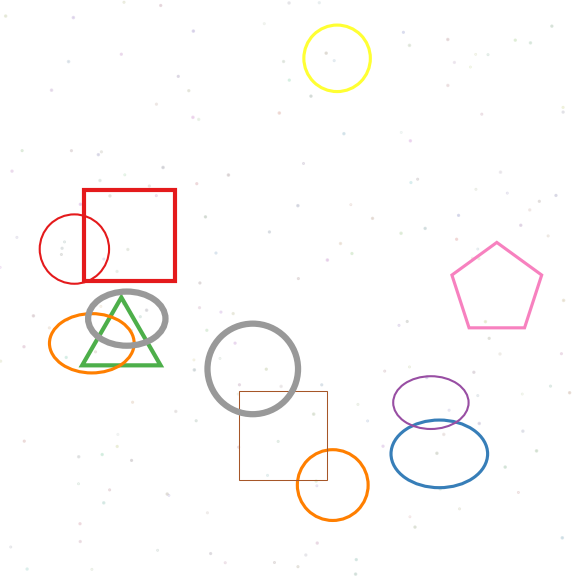[{"shape": "circle", "thickness": 1, "radius": 0.3, "center": [0.129, 0.568]}, {"shape": "square", "thickness": 2, "radius": 0.39, "center": [0.225, 0.591]}, {"shape": "oval", "thickness": 1.5, "radius": 0.42, "center": [0.761, 0.213]}, {"shape": "triangle", "thickness": 2, "radius": 0.39, "center": [0.21, 0.406]}, {"shape": "oval", "thickness": 1, "radius": 0.33, "center": [0.746, 0.302]}, {"shape": "oval", "thickness": 1.5, "radius": 0.37, "center": [0.159, 0.405]}, {"shape": "circle", "thickness": 1.5, "radius": 0.31, "center": [0.576, 0.159]}, {"shape": "circle", "thickness": 1.5, "radius": 0.29, "center": [0.584, 0.898]}, {"shape": "square", "thickness": 0.5, "radius": 0.38, "center": [0.49, 0.245]}, {"shape": "pentagon", "thickness": 1.5, "radius": 0.41, "center": [0.86, 0.498]}, {"shape": "oval", "thickness": 3, "radius": 0.33, "center": [0.22, 0.447]}, {"shape": "circle", "thickness": 3, "radius": 0.39, "center": [0.438, 0.36]}]